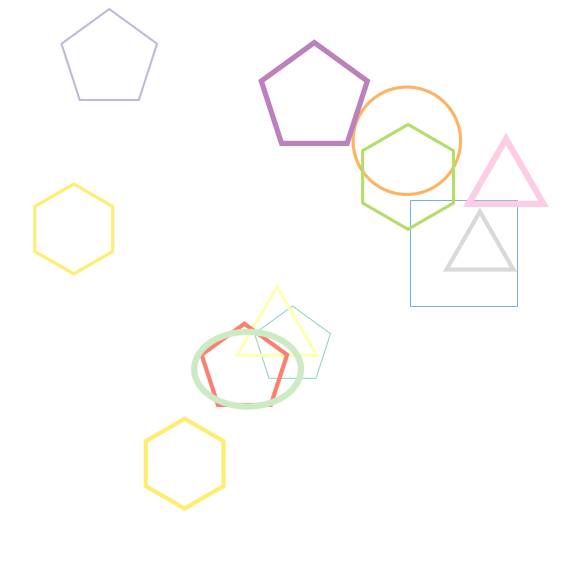[{"shape": "pentagon", "thickness": 0.5, "radius": 0.35, "center": [0.507, 0.4]}, {"shape": "triangle", "thickness": 1.5, "radius": 0.4, "center": [0.48, 0.424]}, {"shape": "pentagon", "thickness": 1, "radius": 0.44, "center": [0.189, 0.896]}, {"shape": "pentagon", "thickness": 2, "radius": 0.39, "center": [0.423, 0.361]}, {"shape": "square", "thickness": 0.5, "radius": 0.46, "center": [0.802, 0.561]}, {"shape": "circle", "thickness": 1.5, "radius": 0.47, "center": [0.704, 0.755]}, {"shape": "hexagon", "thickness": 1.5, "radius": 0.45, "center": [0.707, 0.693]}, {"shape": "triangle", "thickness": 3, "radius": 0.38, "center": [0.876, 0.684]}, {"shape": "triangle", "thickness": 2, "radius": 0.33, "center": [0.831, 0.566]}, {"shape": "pentagon", "thickness": 2.5, "radius": 0.48, "center": [0.544, 0.829]}, {"shape": "oval", "thickness": 3, "radius": 0.46, "center": [0.429, 0.36]}, {"shape": "hexagon", "thickness": 1.5, "radius": 0.39, "center": [0.128, 0.603]}, {"shape": "hexagon", "thickness": 2, "radius": 0.39, "center": [0.32, 0.196]}]